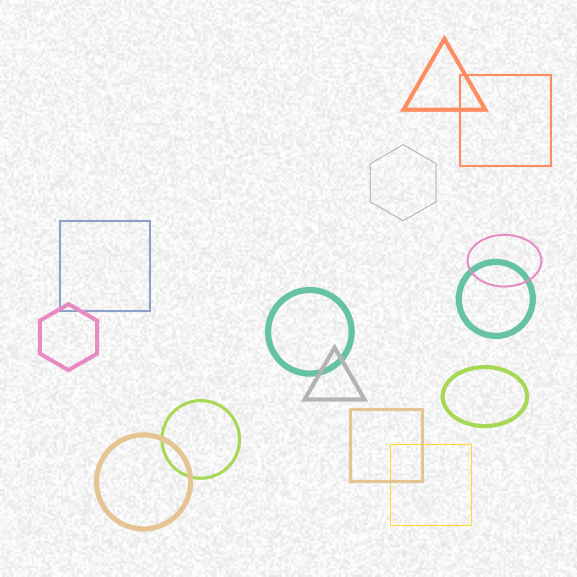[{"shape": "circle", "thickness": 3, "radius": 0.32, "center": [0.859, 0.481]}, {"shape": "circle", "thickness": 3, "radius": 0.36, "center": [0.537, 0.425]}, {"shape": "triangle", "thickness": 2, "radius": 0.41, "center": [0.77, 0.85]}, {"shape": "square", "thickness": 1, "radius": 0.39, "center": [0.875, 0.791]}, {"shape": "square", "thickness": 1, "radius": 0.39, "center": [0.182, 0.538]}, {"shape": "oval", "thickness": 1, "radius": 0.32, "center": [0.874, 0.548]}, {"shape": "hexagon", "thickness": 2, "radius": 0.29, "center": [0.119, 0.415]}, {"shape": "oval", "thickness": 2, "radius": 0.37, "center": [0.84, 0.312]}, {"shape": "circle", "thickness": 1.5, "radius": 0.34, "center": [0.348, 0.238]}, {"shape": "square", "thickness": 0.5, "radius": 0.35, "center": [0.745, 0.16]}, {"shape": "circle", "thickness": 2.5, "radius": 0.41, "center": [0.249, 0.165]}, {"shape": "square", "thickness": 1.5, "radius": 0.31, "center": [0.668, 0.228]}, {"shape": "triangle", "thickness": 2, "radius": 0.3, "center": [0.579, 0.337]}, {"shape": "hexagon", "thickness": 0.5, "radius": 0.33, "center": [0.698, 0.683]}]